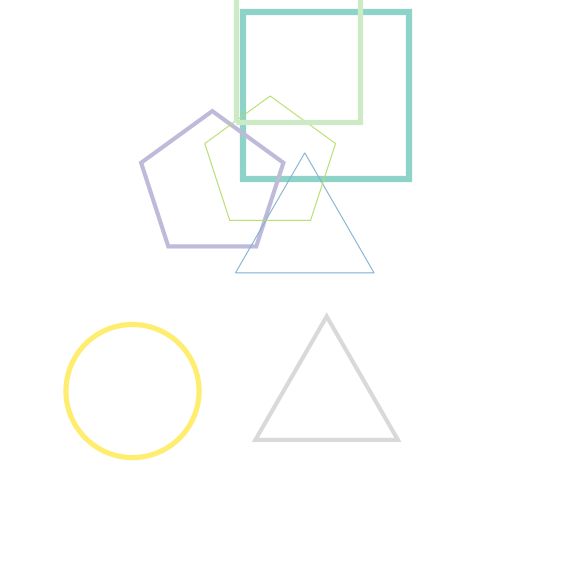[{"shape": "square", "thickness": 3, "radius": 0.72, "center": [0.564, 0.834]}, {"shape": "pentagon", "thickness": 2, "radius": 0.65, "center": [0.368, 0.677]}, {"shape": "triangle", "thickness": 0.5, "radius": 0.69, "center": [0.528, 0.596]}, {"shape": "pentagon", "thickness": 0.5, "radius": 0.6, "center": [0.468, 0.714]}, {"shape": "triangle", "thickness": 2, "radius": 0.71, "center": [0.566, 0.309]}, {"shape": "square", "thickness": 2.5, "radius": 0.54, "center": [0.515, 0.896]}, {"shape": "circle", "thickness": 2.5, "radius": 0.58, "center": [0.229, 0.322]}]